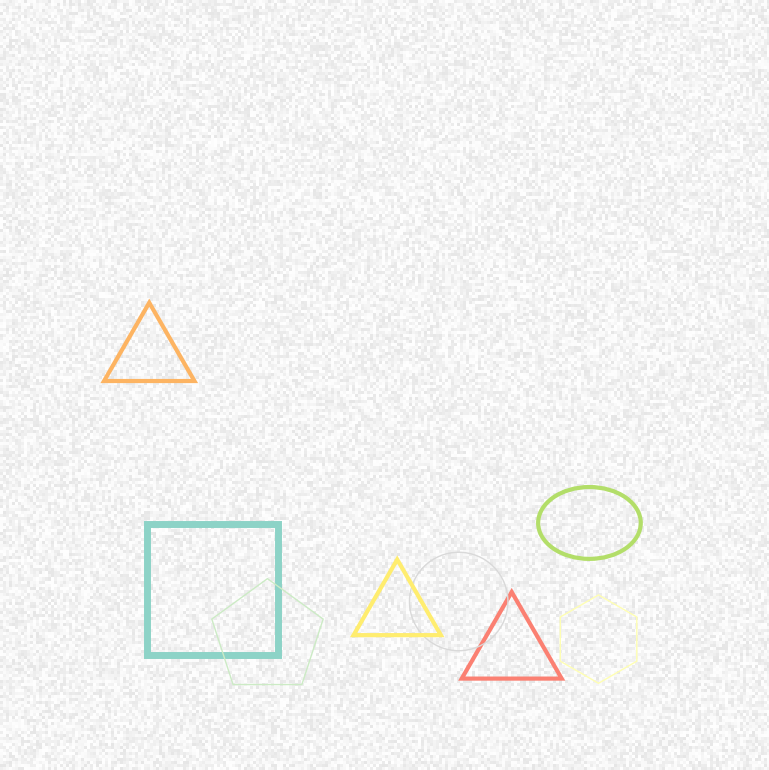[{"shape": "square", "thickness": 2.5, "radius": 0.43, "center": [0.276, 0.235]}, {"shape": "hexagon", "thickness": 0.5, "radius": 0.29, "center": [0.777, 0.17]}, {"shape": "triangle", "thickness": 1.5, "radius": 0.37, "center": [0.665, 0.156]}, {"shape": "triangle", "thickness": 1.5, "radius": 0.34, "center": [0.194, 0.539]}, {"shape": "oval", "thickness": 1.5, "radius": 0.33, "center": [0.766, 0.321]}, {"shape": "circle", "thickness": 0.5, "radius": 0.32, "center": [0.596, 0.219]}, {"shape": "pentagon", "thickness": 0.5, "radius": 0.38, "center": [0.347, 0.172]}, {"shape": "triangle", "thickness": 1.5, "radius": 0.33, "center": [0.516, 0.208]}]